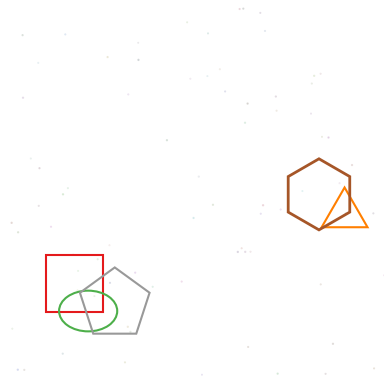[{"shape": "square", "thickness": 1.5, "radius": 0.37, "center": [0.194, 0.263]}, {"shape": "oval", "thickness": 1.5, "radius": 0.38, "center": [0.229, 0.192]}, {"shape": "triangle", "thickness": 1.5, "radius": 0.34, "center": [0.895, 0.444]}, {"shape": "hexagon", "thickness": 2, "radius": 0.46, "center": [0.829, 0.495]}, {"shape": "pentagon", "thickness": 1.5, "radius": 0.48, "center": [0.298, 0.21]}]